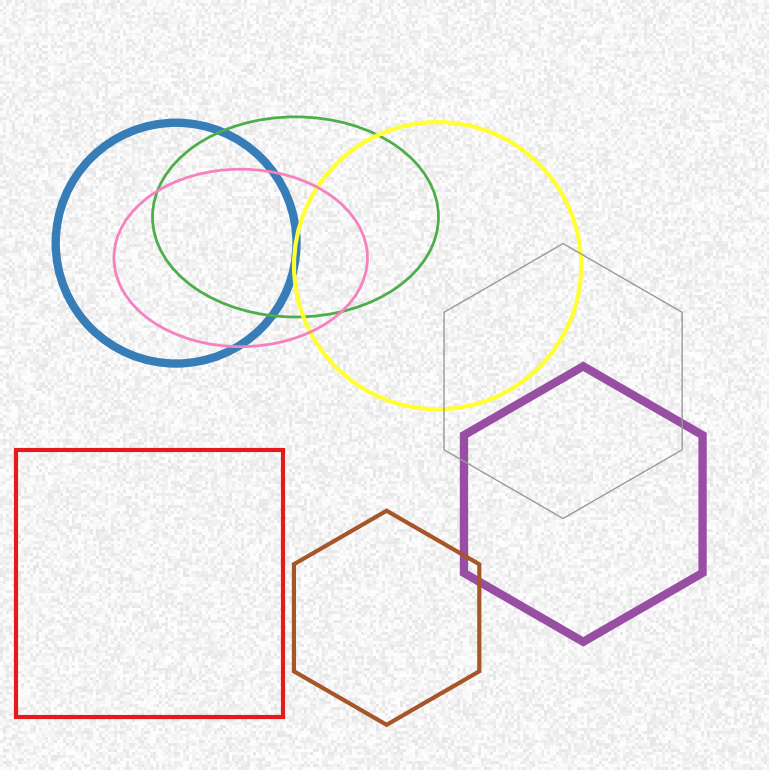[{"shape": "square", "thickness": 1.5, "radius": 0.87, "center": [0.194, 0.242]}, {"shape": "circle", "thickness": 3, "radius": 0.78, "center": [0.229, 0.684]}, {"shape": "oval", "thickness": 1, "radius": 0.93, "center": [0.384, 0.718]}, {"shape": "hexagon", "thickness": 3, "radius": 0.89, "center": [0.757, 0.345]}, {"shape": "circle", "thickness": 1.5, "radius": 0.93, "center": [0.568, 0.655]}, {"shape": "hexagon", "thickness": 1.5, "radius": 0.7, "center": [0.502, 0.198]}, {"shape": "oval", "thickness": 1, "radius": 0.82, "center": [0.313, 0.665]}, {"shape": "hexagon", "thickness": 0.5, "radius": 0.89, "center": [0.731, 0.505]}]